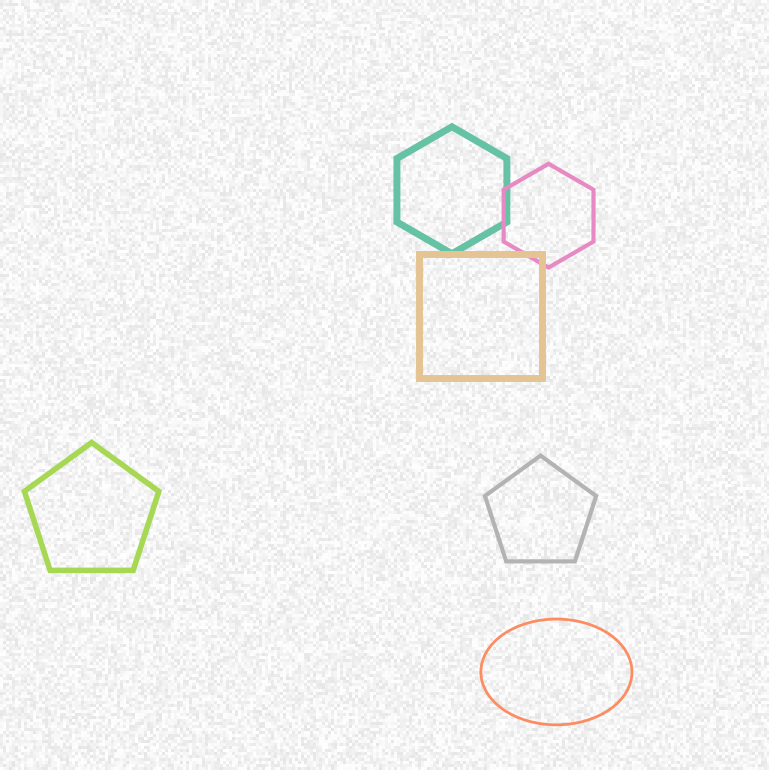[{"shape": "hexagon", "thickness": 2.5, "radius": 0.41, "center": [0.587, 0.753]}, {"shape": "oval", "thickness": 1, "radius": 0.49, "center": [0.723, 0.127]}, {"shape": "hexagon", "thickness": 1.5, "radius": 0.34, "center": [0.712, 0.72]}, {"shape": "pentagon", "thickness": 2, "radius": 0.46, "center": [0.119, 0.334]}, {"shape": "square", "thickness": 2.5, "radius": 0.4, "center": [0.624, 0.589]}, {"shape": "pentagon", "thickness": 1.5, "radius": 0.38, "center": [0.702, 0.332]}]